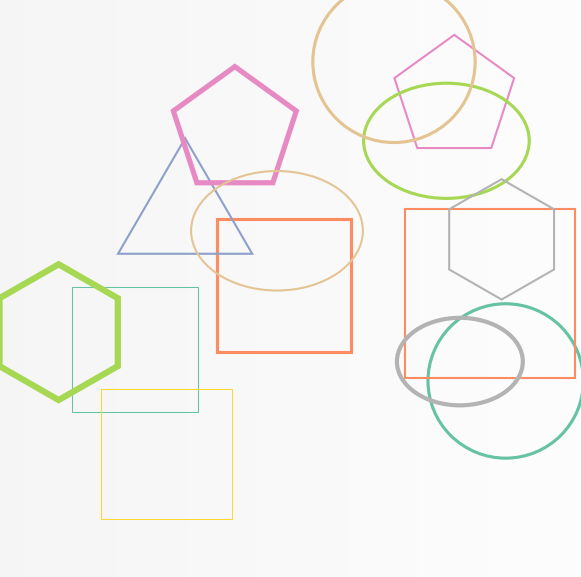[{"shape": "square", "thickness": 0.5, "radius": 0.54, "center": [0.232, 0.394]}, {"shape": "circle", "thickness": 1.5, "radius": 0.67, "center": [0.87, 0.339]}, {"shape": "square", "thickness": 1, "radius": 0.73, "center": [0.843, 0.491]}, {"shape": "square", "thickness": 1.5, "radius": 0.58, "center": [0.489, 0.505]}, {"shape": "triangle", "thickness": 1, "radius": 0.67, "center": [0.318, 0.626]}, {"shape": "pentagon", "thickness": 2.5, "radius": 0.56, "center": [0.404, 0.773]}, {"shape": "pentagon", "thickness": 1, "radius": 0.54, "center": [0.782, 0.83]}, {"shape": "oval", "thickness": 1.5, "radius": 0.71, "center": [0.768, 0.755]}, {"shape": "hexagon", "thickness": 3, "radius": 0.59, "center": [0.101, 0.424]}, {"shape": "square", "thickness": 0.5, "radius": 0.56, "center": [0.287, 0.213]}, {"shape": "oval", "thickness": 1, "radius": 0.74, "center": [0.477, 0.6]}, {"shape": "circle", "thickness": 1.5, "radius": 0.7, "center": [0.678, 0.892]}, {"shape": "oval", "thickness": 2, "radius": 0.54, "center": [0.791, 0.373]}, {"shape": "hexagon", "thickness": 1, "radius": 0.52, "center": [0.863, 0.585]}]